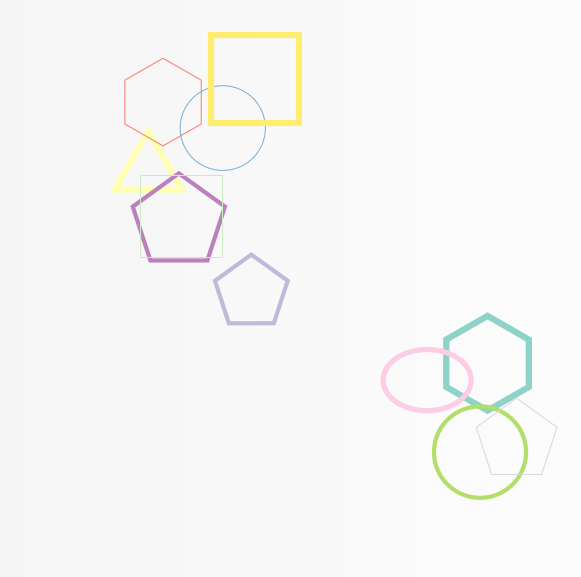[{"shape": "hexagon", "thickness": 3, "radius": 0.41, "center": [0.839, 0.37]}, {"shape": "triangle", "thickness": 3, "radius": 0.33, "center": [0.255, 0.704]}, {"shape": "pentagon", "thickness": 2, "radius": 0.33, "center": [0.432, 0.493]}, {"shape": "hexagon", "thickness": 0.5, "radius": 0.38, "center": [0.281, 0.822]}, {"shape": "circle", "thickness": 0.5, "radius": 0.37, "center": [0.383, 0.777]}, {"shape": "circle", "thickness": 2, "radius": 0.4, "center": [0.826, 0.216]}, {"shape": "oval", "thickness": 2.5, "radius": 0.38, "center": [0.735, 0.341]}, {"shape": "pentagon", "thickness": 0.5, "radius": 0.37, "center": [0.889, 0.237]}, {"shape": "pentagon", "thickness": 2, "radius": 0.42, "center": [0.308, 0.616]}, {"shape": "square", "thickness": 0.5, "radius": 0.36, "center": [0.312, 0.624]}, {"shape": "square", "thickness": 3, "radius": 0.38, "center": [0.439, 0.863]}]